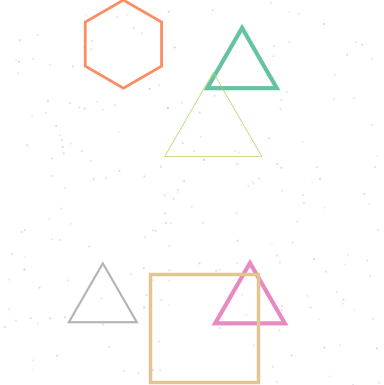[{"shape": "triangle", "thickness": 3, "radius": 0.52, "center": [0.629, 0.823]}, {"shape": "hexagon", "thickness": 2, "radius": 0.57, "center": [0.321, 0.885]}, {"shape": "triangle", "thickness": 3, "radius": 0.52, "center": [0.649, 0.212]}, {"shape": "triangle", "thickness": 0.5, "radius": 0.73, "center": [0.554, 0.666]}, {"shape": "square", "thickness": 2.5, "radius": 0.7, "center": [0.53, 0.148]}, {"shape": "triangle", "thickness": 1.5, "radius": 0.51, "center": [0.267, 0.214]}]